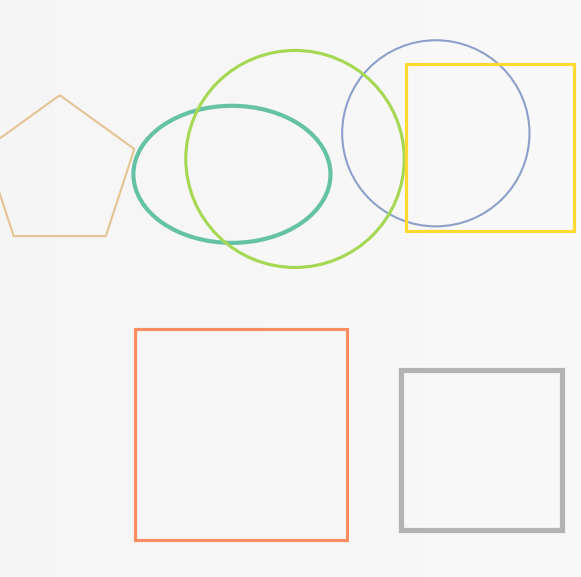[{"shape": "oval", "thickness": 2, "radius": 0.85, "center": [0.399, 0.697]}, {"shape": "square", "thickness": 1.5, "radius": 0.91, "center": [0.415, 0.247]}, {"shape": "circle", "thickness": 1, "radius": 0.81, "center": [0.75, 0.768]}, {"shape": "circle", "thickness": 1.5, "radius": 0.94, "center": [0.508, 0.724]}, {"shape": "square", "thickness": 1.5, "radius": 0.72, "center": [0.843, 0.743]}, {"shape": "pentagon", "thickness": 1, "radius": 0.67, "center": [0.103, 0.699]}, {"shape": "square", "thickness": 2.5, "radius": 0.69, "center": [0.829, 0.22]}]